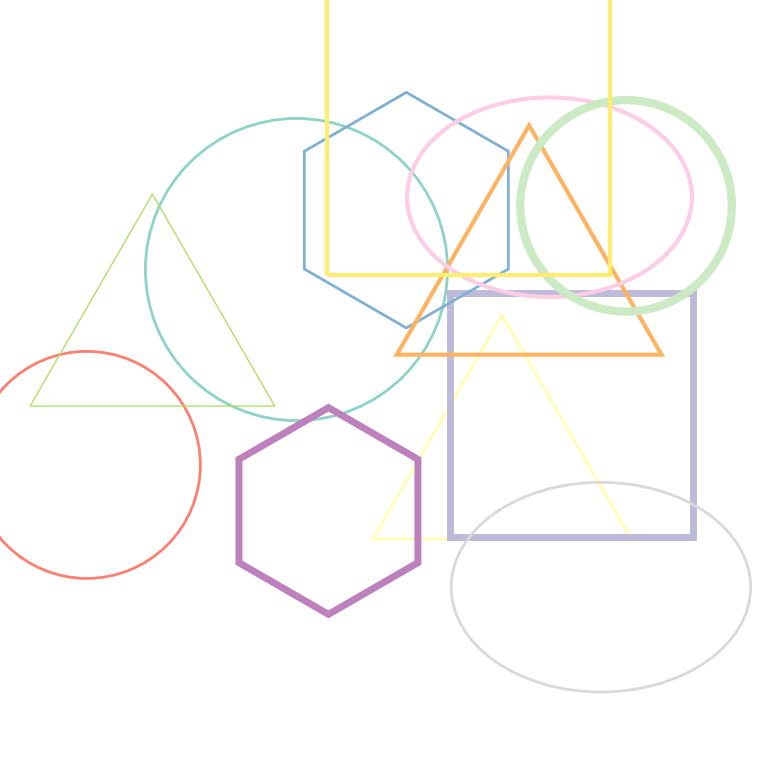[{"shape": "circle", "thickness": 1, "radius": 0.98, "center": [0.385, 0.65]}, {"shape": "triangle", "thickness": 1, "radius": 0.97, "center": [0.652, 0.397]}, {"shape": "square", "thickness": 2.5, "radius": 0.79, "center": [0.742, 0.461]}, {"shape": "circle", "thickness": 1, "radius": 0.74, "center": [0.113, 0.396]}, {"shape": "hexagon", "thickness": 1, "radius": 0.76, "center": [0.528, 0.727]}, {"shape": "triangle", "thickness": 1.5, "radius": 0.99, "center": [0.687, 0.639]}, {"shape": "triangle", "thickness": 0.5, "radius": 0.92, "center": [0.198, 0.564]}, {"shape": "oval", "thickness": 1.5, "radius": 0.93, "center": [0.714, 0.744]}, {"shape": "oval", "thickness": 1, "radius": 0.97, "center": [0.78, 0.237]}, {"shape": "hexagon", "thickness": 2.5, "radius": 0.67, "center": [0.427, 0.336]}, {"shape": "circle", "thickness": 3, "radius": 0.69, "center": [0.813, 0.733]}, {"shape": "square", "thickness": 1.5, "radius": 0.92, "center": [0.609, 0.827]}]